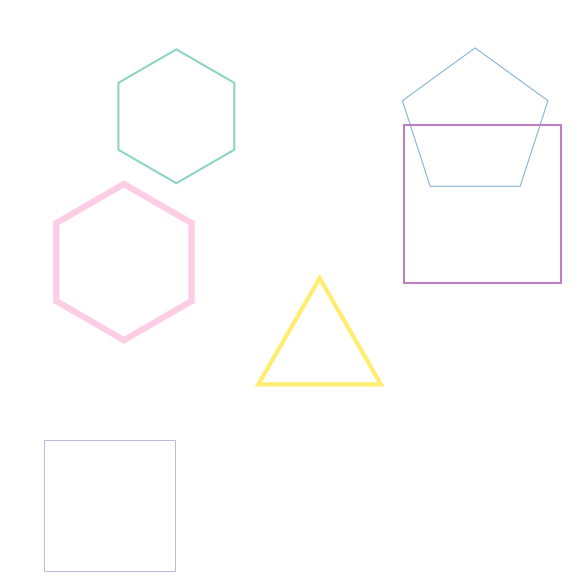[{"shape": "hexagon", "thickness": 1, "radius": 0.58, "center": [0.305, 0.798]}, {"shape": "square", "thickness": 0.5, "radius": 0.57, "center": [0.19, 0.123]}, {"shape": "pentagon", "thickness": 0.5, "radius": 0.66, "center": [0.823, 0.784]}, {"shape": "hexagon", "thickness": 3, "radius": 0.68, "center": [0.215, 0.545]}, {"shape": "square", "thickness": 1, "radius": 0.68, "center": [0.836, 0.646]}, {"shape": "triangle", "thickness": 2, "radius": 0.61, "center": [0.553, 0.395]}]